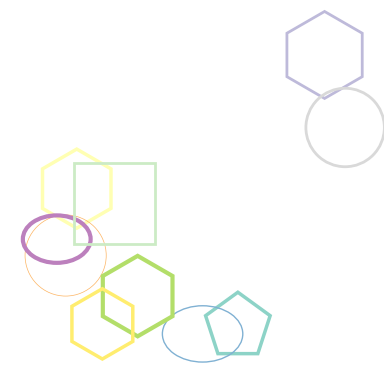[{"shape": "pentagon", "thickness": 2.5, "radius": 0.44, "center": [0.618, 0.153]}, {"shape": "hexagon", "thickness": 2.5, "radius": 0.51, "center": [0.199, 0.51]}, {"shape": "hexagon", "thickness": 2, "radius": 0.56, "center": [0.843, 0.857]}, {"shape": "oval", "thickness": 1, "radius": 0.52, "center": [0.526, 0.133]}, {"shape": "circle", "thickness": 0.5, "radius": 0.53, "center": [0.17, 0.336]}, {"shape": "hexagon", "thickness": 3, "radius": 0.52, "center": [0.358, 0.231]}, {"shape": "circle", "thickness": 2, "radius": 0.51, "center": [0.896, 0.669]}, {"shape": "oval", "thickness": 3, "radius": 0.44, "center": [0.147, 0.379]}, {"shape": "square", "thickness": 2, "radius": 0.53, "center": [0.298, 0.472]}, {"shape": "hexagon", "thickness": 2.5, "radius": 0.46, "center": [0.266, 0.159]}]